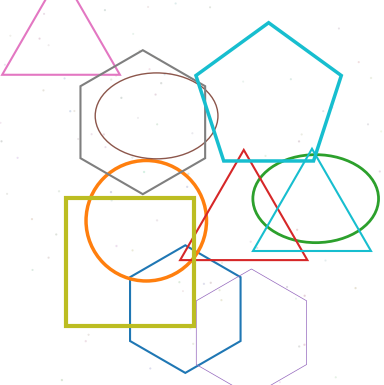[{"shape": "hexagon", "thickness": 1.5, "radius": 0.83, "center": [0.481, 0.197]}, {"shape": "circle", "thickness": 2.5, "radius": 0.78, "center": [0.38, 0.427]}, {"shape": "oval", "thickness": 2, "radius": 0.82, "center": [0.82, 0.484]}, {"shape": "triangle", "thickness": 1.5, "radius": 0.95, "center": [0.633, 0.42]}, {"shape": "hexagon", "thickness": 0.5, "radius": 0.83, "center": [0.653, 0.136]}, {"shape": "oval", "thickness": 1, "radius": 0.8, "center": [0.407, 0.699]}, {"shape": "triangle", "thickness": 1.5, "radius": 0.88, "center": [0.159, 0.894]}, {"shape": "hexagon", "thickness": 1.5, "radius": 0.93, "center": [0.371, 0.683]}, {"shape": "square", "thickness": 3, "radius": 0.83, "center": [0.339, 0.318]}, {"shape": "triangle", "thickness": 1.5, "radius": 0.88, "center": [0.81, 0.437]}, {"shape": "pentagon", "thickness": 2.5, "radius": 0.99, "center": [0.698, 0.742]}]